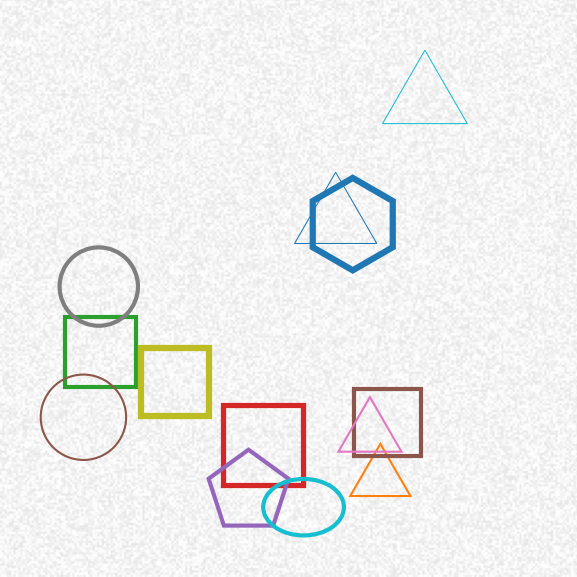[{"shape": "triangle", "thickness": 0.5, "radius": 0.41, "center": [0.581, 0.619]}, {"shape": "hexagon", "thickness": 3, "radius": 0.4, "center": [0.611, 0.611]}, {"shape": "triangle", "thickness": 1, "radius": 0.3, "center": [0.659, 0.17]}, {"shape": "square", "thickness": 2, "radius": 0.31, "center": [0.174, 0.39]}, {"shape": "square", "thickness": 2.5, "radius": 0.35, "center": [0.455, 0.229]}, {"shape": "pentagon", "thickness": 2, "radius": 0.36, "center": [0.43, 0.148]}, {"shape": "circle", "thickness": 1, "radius": 0.37, "center": [0.144, 0.277]}, {"shape": "square", "thickness": 2, "radius": 0.29, "center": [0.67, 0.268]}, {"shape": "triangle", "thickness": 1, "radius": 0.32, "center": [0.641, 0.248]}, {"shape": "circle", "thickness": 2, "radius": 0.34, "center": [0.171, 0.503]}, {"shape": "square", "thickness": 3, "radius": 0.29, "center": [0.304, 0.338]}, {"shape": "oval", "thickness": 2, "radius": 0.35, "center": [0.526, 0.121]}, {"shape": "triangle", "thickness": 0.5, "radius": 0.42, "center": [0.736, 0.827]}]